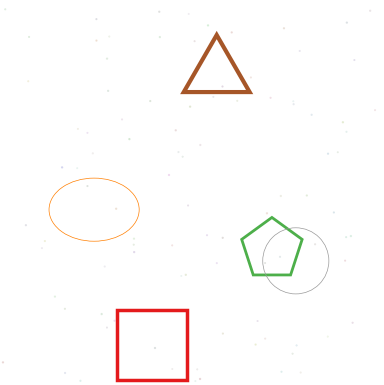[{"shape": "square", "thickness": 2.5, "radius": 0.46, "center": [0.395, 0.104]}, {"shape": "pentagon", "thickness": 2, "radius": 0.41, "center": [0.706, 0.353]}, {"shape": "oval", "thickness": 0.5, "radius": 0.59, "center": [0.244, 0.455]}, {"shape": "triangle", "thickness": 3, "radius": 0.49, "center": [0.563, 0.81]}, {"shape": "circle", "thickness": 0.5, "radius": 0.43, "center": [0.768, 0.322]}]